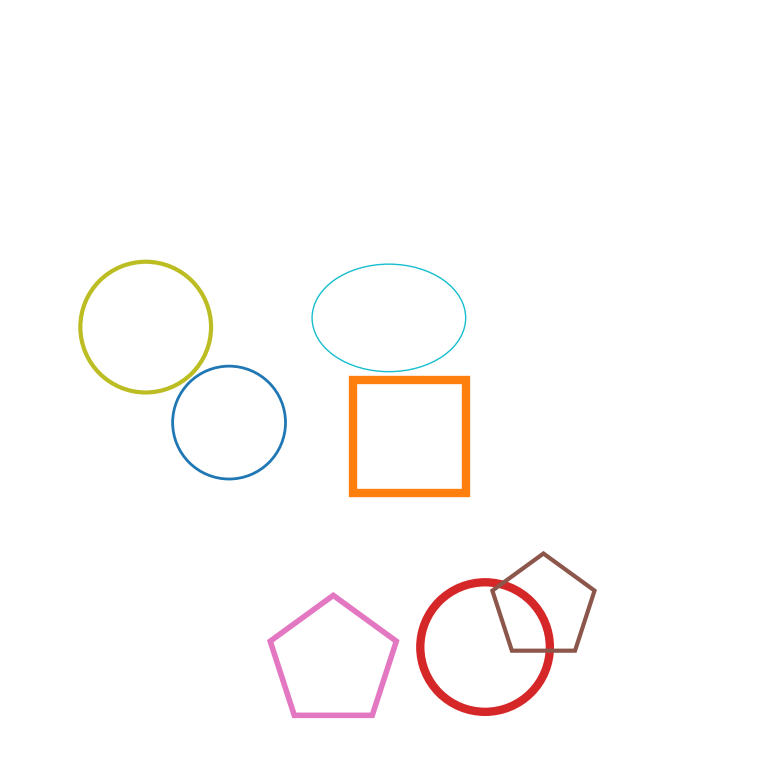[{"shape": "circle", "thickness": 1, "radius": 0.37, "center": [0.297, 0.451]}, {"shape": "square", "thickness": 3, "radius": 0.37, "center": [0.532, 0.433]}, {"shape": "circle", "thickness": 3, "radius": 0.42, "center": [0.63, 0.16]}, {"shape": "pentagon", "thickness": 1.5, "radius": 0.35, "center": [0.706, 0.211]}, {"shape": "pentagon", "thickness": 2, "radius": 0.43, "center": [0.433, 0.141]}, {"shape": "circle", "thickness": 1.5, "radius": 0.42, "center": [0.189, 0.575]}, {"shape": "oval", "thickness": 0.5, "radius": 0.5, "center": [0.505, 0.587]}]